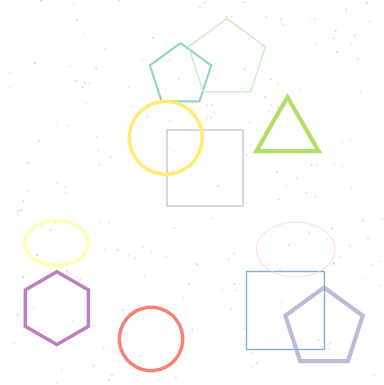[{"shape": "pentagon", "thickness": 1.5, "radius": 0.42, "center": [0.469, 0.804]}, {"shape": "oval", "thickness": 2.5, "radius": 0.42, "center": [0.147, 0.369]}, {"shape": "pentagon", "thickness": 3, "radius": 0.53, "center": [0.842, 0.147]}, {"shape": "circle", "thickness": 2.5, "radius": 0.41, "center": [0.392, 0.12]}, {"shape": "square", "thickness": 1, "radius": 0.51, "center": [0.739, 0.195]}, {"shape": "triangle", "thickness": 3, "radius": 0.47, "center": [0.747, 0.654]}, {"shape": "oval", "thickness": 0.5, "radius": 0.51, "center": [0.768, 0.352]}, {"shape": "square", "thickness": 1.5, "radius": 0.49, "center": [0.532, 0.564]}, {"shape": "hexagon", "thickness": 2.5, "radius": 0.47, "center": [0.148, 0.2]}, {"shape": "pentagon", "thickness": 1, "radius": 0.52, "center": [0.589, 0.846]}, {"shape": "circle", "thickness": 2.5, "radius": 0.47, "center": [0.431, 0.642]}]